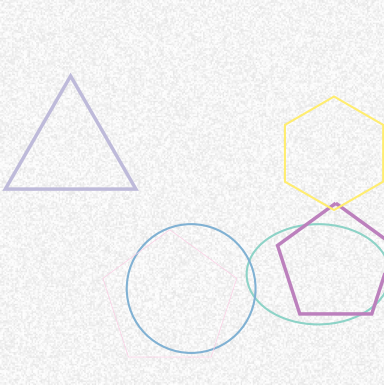[{"shape": "oval", "thickness": 1.5, "radius": 0.93, "center": [0.827, 0.288]}, {"shape": "triangle", "thickness": 2.5, "radius": 0.98, "center": [0.183, 0.607]}, {"shape": "circle", "thickness": 1.5, "radius": 0.84, "center": [0.496, 0.251]}, {"shape": "pentagon", "thickness": 0.5, "radius": 0.91, "center": [0.441, 0.22]}, {"shape": "pentagon", "thickness": 2.5, "radius": 0.8, "center": [0.872, 0.313]}, {"shape": "hexagon", "thickness": 1.5, "radius": 0.74, "center": [0.868, 0.602]}]